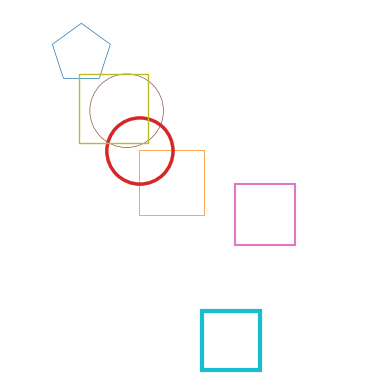[{"shape": "pentagon", "thickness": 0.5, "radius": 0.4, "center": [0.211, 0.86]}, {"shape": "square", "thickness": 0.5, "radius": 0.42, "center": [0.445, 0.526]}, {"shape": "circle", "thickness": 2.5, "radius": 0.43, "center": [0.363, 0.608]}, {"shape": "circle", "thickness": 0.5, "radius": 0.48, "center": [0.329, 0.712]}, {"shape": "square", "thickness": 1.5, "radius": 0.39, "center": [0.689, 0.443]}, {"shape": "square", "thickness": 1, "radius": 0.44, "center": [0.294, 0.718]}, {"shape": "square", "thickness": 3, "radius": 0.38, "center": [0.6, 0.116]}]